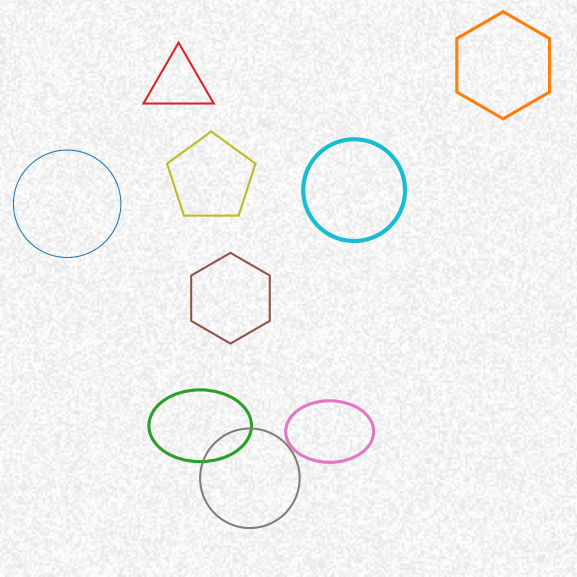[{"shape": "circle", "thickness": 0.5, "radius": 0.47, "center": [0.116, 0.646]}, {"shape": "hexagon", "thickness": 1.5, "radius": 0.46, "center": [0.871, 0.886]}, {"shape": "oval", "thickness": 1.5, "radius": 0.44, "center": [0.347, 0.262]}, {"shape": "triangle", "thickness": 1, "radius": 0.35, "center": [0.309, 0.855]}, {"shape": "hexagon", "thickness": 1, "radius": 0.39, "center": [0.399, 0.483]}, {"shape": "oval", "thickness": 1.5, "radius": 0.38, "center": [0.571, 0.252]}, {"shape": "circle", "thickness": 1, "radius": 0.43, "center": [0.433, 0.171]}, {"shape": "pentagon", "thickness": 1, "radius": 0.4, "center": [0.366, 0.691]}, {"shape": "circle", "thickness": 2, "radius": 0.44, "center": [0.613, 0.67]}]